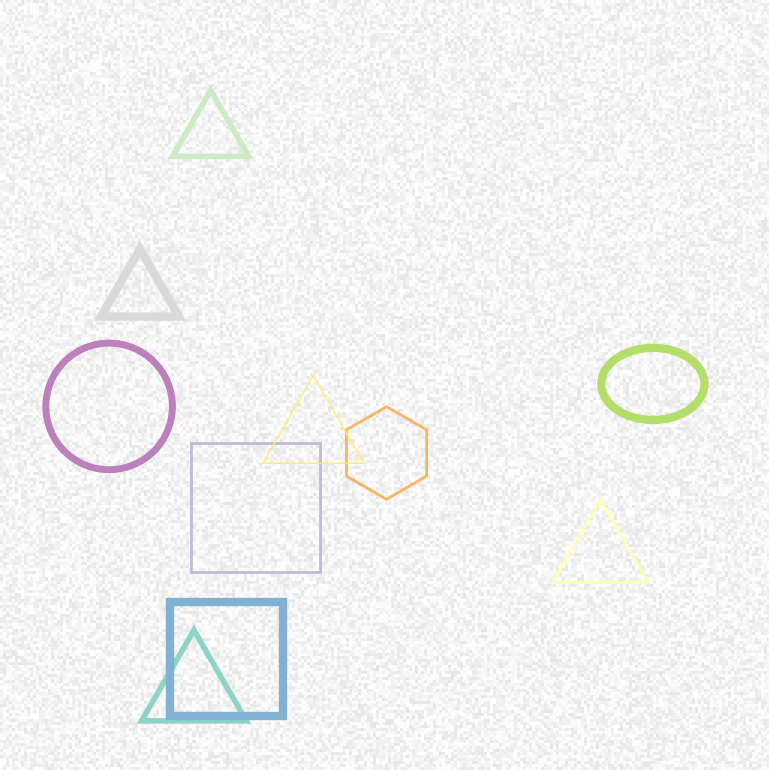[{"shape": "triangle", "thickness": 2, "radius": 0.39, "center": [0.252, 0.103]}, {"shape": "triangle", "thickness": 1, "radius": 0.36, "center": [0.78, 0.279]}, {"shape": "square", "thickness": 1, "radius": 0.42, "center": [0.332, 0.341]}, {"shape": "square", "thickness": 3, "radius": 0.37, "center": [0.294, 0.144]}, {"shape": "hexagon", "thickness": 1, "radius": 0.3, "center": [0.502, 0.412]}, {"shape": "oval", "thickness": 3, "radius": 0.33, "center": [0.848, 0.501]}, {"shape": "triangle", "thickness": 3, "radius": 0.29, "center": [0.182, 0.618]}, {"shape": "circle", "thickness": 2.5, "radius": 0.41, "center": [0.142, 0.472]}, {"shape": "triangle", "thickness": 2, "radius": 0.29, "center": [0.274, 0.826]}, {"shape": "triangle", "thickness": 0.5, "radius": 0.38, "center": [0.407, 0.436]}]